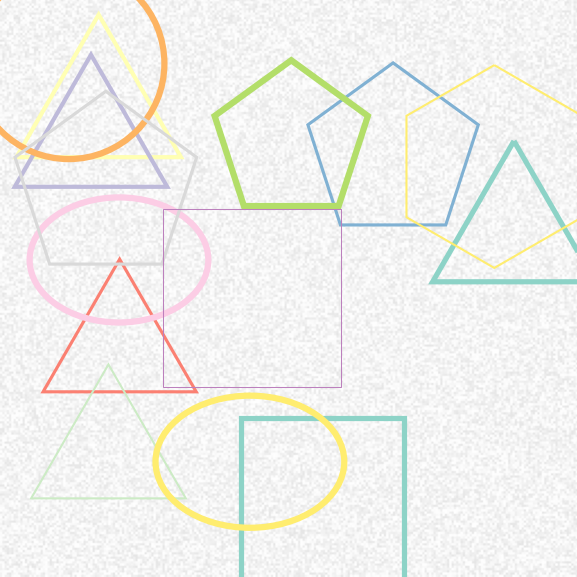[{"shape": "square", "thickness": 2.5, "radius": 0.7, "center": [0.558, 0.134]}, {"shape": "triangle", "thickness": 2.5, "radius": 0.81, "center": [0.89, 0.592]}, {"shape": "triangle", "thickness": 2, "radius": 0.82, "center": [0.171, 0.809]}, {"shape": "triangle", "thickness": 2, "radius": 0.76, "center": [0.158, 0.752]}, {"shape": "triangle", "thickness": 1.5, "radius": 0.77, "center": [0.207, 0.397]}, {"shape": "pentagon", "thickness": 1.5, "radius": 0.78, "center": [0.681, 0.735]}, {"shape": "circle", "thickness": 3, "radius": 0.83, "center": [0.119, 0.889]}, {"shape": "pentagon", "thickness": 3, "radius": 0.7, "center": [0.504, 0.755]}, {"shape": "oval", "thickness": 3, "radius": 0.77, "center": [0.206, 0.549]}, {"shape": "pentagon", "thickness": 1.5, "radius": 0.83, "center": [0.183, 0.676]}, {"shape": "square", "thickness": 0.5, "radius": 0.77, "center": [0.437, 0.483]}, {"shape": "triangle", "thickness": 1, "radius": 0.77, "center": [0.188, 0.213]}, {"shape": "hexagon", "thickness": 1, "radius": 0.88, "center": [0.856, 0.711]}, {"shape": "oval", "thickness": 3, "radius": 0.82, "center": [0.433, 0.2]}]